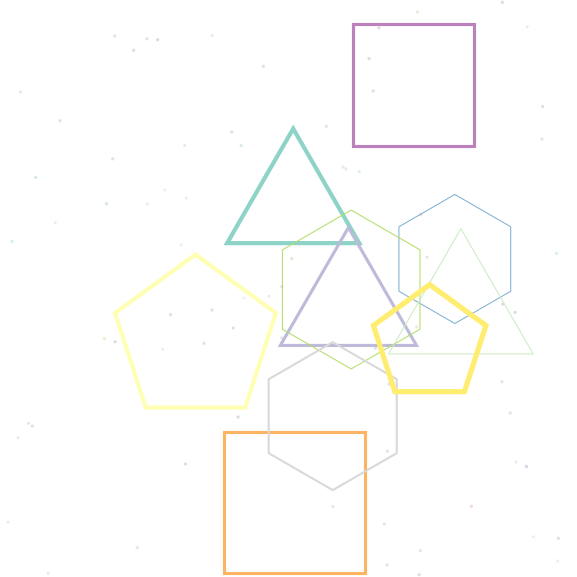[{"shape": "triangle", "thickness": 2, "radius": 0.66, "center": [0.508, 0.644]}, {"shape": "pentagon", "thickness": 2, "radius": 0.73, "center": [0.338, 0.412]}, {"shape": "triangle", "thickness": 1.5, "radius": 0.68, "center": [0.603, 0.469]}, {"shape": "hexagon", "thickness": 0.5, "radius": 0.56, "center": [0.788, 0.551]}, {"shape": "square", "thickness": 1.5, "radius": 0.61, "center": [0.51, 0.129]}, {"shape": "hexagon", "thickness": 0.5, "radius": 0.69, "center": [0.608, 0.498]}, {"shape": "hexagon", "thickness": 1, "radius": 0.64, "center": [0.576, 0.278]}, {"shape": "square", "thickness": 1.5, "radius": 0.53, "center": [0.716, 0.852]}, {"shape": "triangle", "thickness": 0.5, "radius": 0.72, "center": [0.798, 0.459]}, {"shape": "pentagon", "thickness": 2.5, "radius": 0.51, "center": [0.744, 0.404]}]